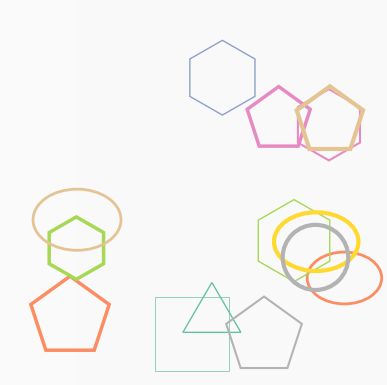[{"shape": "square", "thickness": 0.5, "radius": 0.48, "center": [0.496, 0.132]}, {"shape": "triangle", "thickness": 1, "radius": 0.43, "center": [0.547, 0.18]}, {"shape": "oval", "thickness": 2, "radius": 0.48, "center": [0.889, 0.278]}, {"shape": "pentagon", "thickness": 2.5, "radius": 0.53, "center": [0.181, 0.176]}, {"shape": "hexagon", "thickness": 1, "radius": 0.49, "center": [0.574, 0.798]}, {"shape": "hexagon", "thickness": 1.5, "radius": 0.46, "center": [0.849, 0.676]}, {"shape": "pentagon", "thickness": 2.5, "radius": 0.43, "center": [0.719, 0.69]}, {"shape": "hexagon", "thickness": 1, "radius": 0.53, "center": [0.759, 0.375]}, {"shape": "hexagon", "thickness": 2.5, "radius": 0.41, "center": [0.197, 0.356]}, {"shape": "oval", "thickness": 3, "radius": 0.54, "center": [0.816, 0.372]}, {"shape": "pentagon", "thickness": 3, "radius": 0.45, "center": [0.851, 0.686]}, {"shape": "oval", "thickness": 2, "radius": 0.57, "center": [0.199, 0.429]}, {"shape": "circle", "thickness": 3, "radius": 0.42, "center": [0.814, 0.331]}, {"shape": "pentagon", "thickness": 1.5, "radius": 0.51, "center": [0.681, 0.127]}]